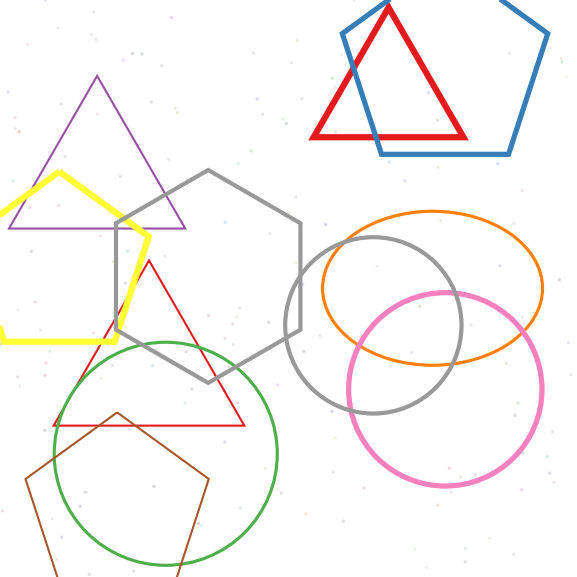[{"shape": "triangle", "thickness": 1, "radius": 0.95, "center": [0.258, 0.357]}, {"shape": "triangle", "thickness": 3, "radius": 0.75, "center": [0.673, 0.836]}, {"shape": "pentagon", "thickness": 2.5, "radius": 0.94, "center": [0.771, 0.883]}, {"shape": "circle", "thickness": 1.5, "radius": 0.97, "center": [0.287, 0.213]}, {"shape": "triangle", "thickness": 1, "radius": 0.88, "center": [0.168, 0.692]}, {"shape": "oval", "thickness": 1.5, "radius": 0.95, "center": [0.749, 0.5]}, {"shape": "pentagon", "thickness": 3, "radius": 0.81, "center": [0.103, 0.539]}, {"shape": "pentagon", "thickness": 1, "radius": 0.83, "center": [0.203, 0.118]}, {"shape": "circle", "thickness": 2.5, "radius": 0.84, "center": [0.771, 0.325]}, {"shape": "hexagon", "thickness": 2, "radius": 0.92, "center": [0.361, 0.52]}, {"shape": "circle", "thickness": 2, "radius": 0.76, "center": [0.646, 0.436]}]